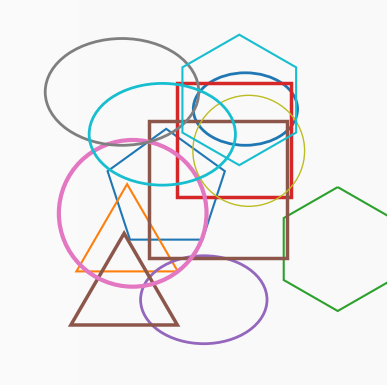[{"shape": "pentagon", "thickness": 1.5, "radius": 0.8, "center": [0.429, 0.506]}, {"shape": "oval", "thickness": 2, "radius": 0.67, "center": [0.633, 0.717]}, {"shape": "triangle", "thickness": 1.5, "radius": 0.76, "center": [0.328, 0.371]}, {"shape": "hexagon", "thickness": 1.5, "radius": 0.8, "center": [0.872, 0.353]}, {"shape": "square", "thickness": 2.5, "radius": 0.74, "center": [0.603, 0.636]}, {"shape": "oval", "thickness": 2, "radius": 0.82, "center": [0.526, 0.221]}, {"shape": "triangle", "thickness": 2.5, "radius": 0.79, "center": [0.32, 0.235]}, {"shape": "square", "thickness": 2.5, "radius": 0.89, "center": [0.563, 0.508]}, {"shape": "circle", "thickness": 3, "radius": 0.95, "center": [0.342, 0.446]}, {"shape": "oval", "thickness": 2, "radius": 0.99, "center": [0.315, 0.761]}, {"shape": "circle", "thickness": 1, "radius": 0.72, "center": [0.642, 0.608]}, {"shape": "hexagon", "thickness": 1.5, "radius": 0.85, "center": [0.617, 0.74]}, {"shape": "oval", "thickness": 2, "radius": 0.94, "center": [0.419, 0.651]}]